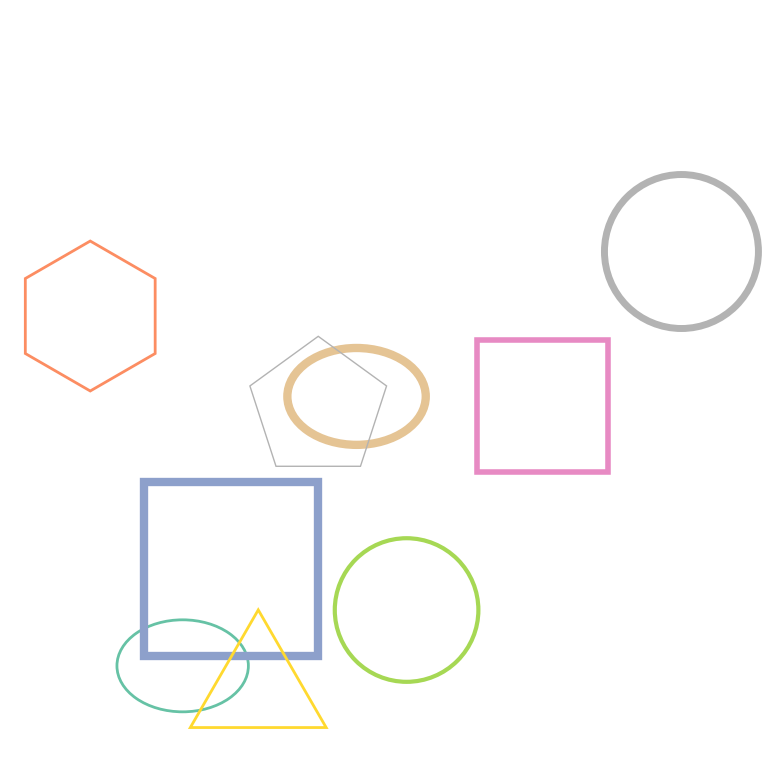[{"shape": "oval", "thickness": 1, "radius": 0.43, "center": [0.237, 0.135]}, {"shape": "hexagon", "thickness": 1, "radius": 0.49, "center": [0.117, 0.59]}, {"shape": "square", "thickness": 3, "radius": 0.57, "center": [0.3, 0.261]}, {"shape": "square", "thickness": 2, "radius": 0.43, "center": [0.704, 0.473]}, {"shape": "circle", "thickness": 1.5, "radius": 0.47, "center": [0.528, 0.208]}, {"shape": "triangle", "thickness": 1, "radius": 0.51, "center": [0.335, 0.106]}, {"shape": "oval", "thickness": 3, "radius": 0.45, "center": [0.463, 0.485]}, {"shape": "pentagon", "thickness": 0.5, "radius": 0.47, "center": [0.413, 0.47]}, {"shape": "circle", "thickness": 2.5, "radius": 0.5, "center": [0.885, 0.673]}]